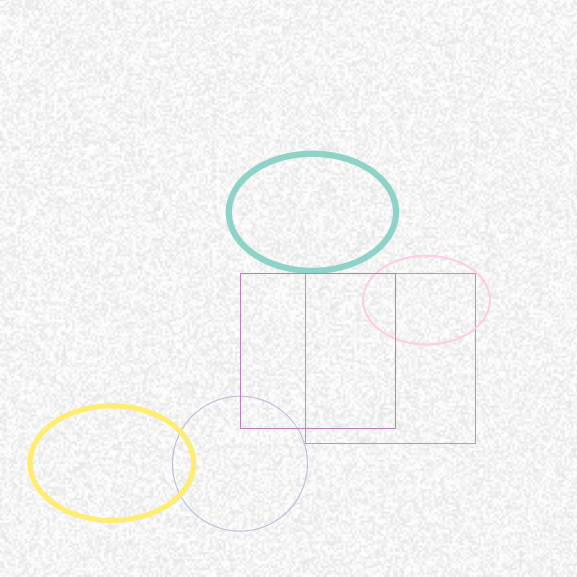[{"shape": "oval", "thickness": 3, "radius": 0.72, "center": [0.541, 0.632]}, {"shape": "circle", "thickness": 0.5, "radius": 0.58, "center": [0.416, 0.196]}, {"shape": "square", "thickness": 0.5, "radius": 0.73, "center": [0.676, 0.379]}, {"shape": "oval", "thickness": 1, "radius": 0.55, "center": [0.738, 0.479]}, {"shape": "square", "thickness": 0.5, "radius": 0.67, "center": [0.55, 0.392]}, {"shape": "oval", "thickness": 2.5, "radius": 0.71, "center": [0.194, 0.197]}]